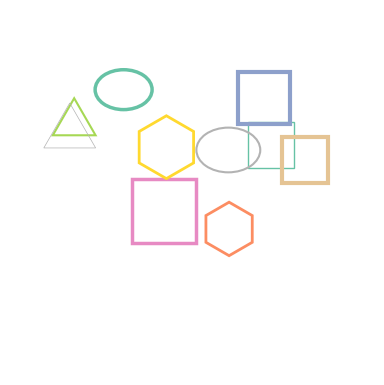[{"shape": "oval", "thickness": 2.5, "radius": 0.37, "center": [0.321, 0.767]}, {"shape": "square", "thickness": 1, "radius": 0.3, "center": [0.705, 0.623]}, {"shape": "hexagon", "thickness": 2, "radius": 0.35, "center": [0.595, 0.405]}, {"shape": "square", "thickness": 3, "radius": 0.34, "center": [0.685, 0.746]}, {"shape": "square", "thickness": 2.5, "radius": 0.41, "center": [0.427, 0.452]}, {"shape": "triangle", "thickness": 1.5, "radius": 0.32, "center": [0.193, 0.681]}, {"shape": "hexagon", "thickness": 2, "radius": 0.41, "center": [0.432, 0.618]}, {"shape": "square", "thickness": 3, "radius": 0.3, "center": [0.792, 0.585]}, {"shape": "oval", "thickness": 1.5, "radius": 0.41, "center": [0.593, 0.61]}, {"shape": "triangle", "thickness": 0.5, "radius": 0.39, "center": [0.181, 0.655]}]